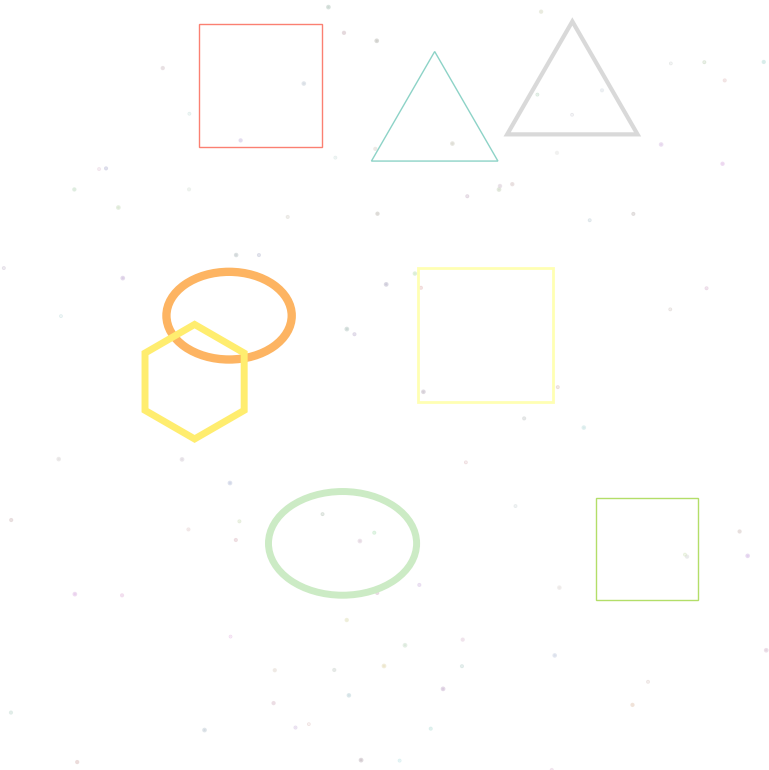[{"shape": "triangle", "thickness": 0.5, "radius": 0.47, "center": [0.565, 0.838]}, {"shape": "square", "thickness": 1, "radius": 0.44, "center": [0.631, 0.565]}, {"shape": "square", "thickness": 0.5, "radius": 0.4, "center": [0.338, 0.889]}, {"shape": "oval", "thickness": 3, "radius": 0.41, "center": [0.298, 0.59]}, {"shape": "square", "thickness": 0.5, "radius": 0.33, "center": [0.84, 0.287]}, {"shape": "triangle", "thickness": 1.5, "radius": 0.49, "center": [0.743, 0.874]}, {"shape": "oval", "thickness": 2.5, "radius": 0.48, "center": [0.445, 0.294]}, {"shape": "hexagon", "thickness": 2.5, "radius": 0.37, "center": [0.253, 0.504]}]